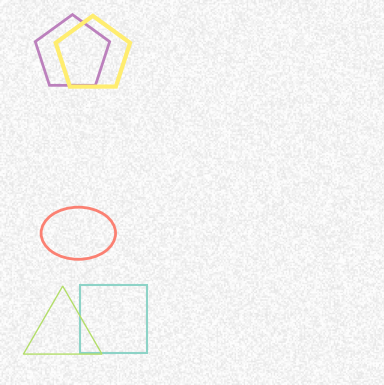[{"shape": "square", "thickness": 1.5, "radius": 0.44, "center": [0.294, 0.171]}, {"shape": "oval", "thickness": 2, "radius": 0.48, "center": [0.203, 0.394]}, {"shape": "triangle", "thickness": 1, "radius": 0.59, "center": [0.163, 0.139]}, {"shape": "pentagon", "thickness": 2, "radius": 0.51, "center": [0.188, 0.861]}, {"shape": "pentagon", "thickness": 3, "radius": 0.51, "center": [0.241, 0.857]}]